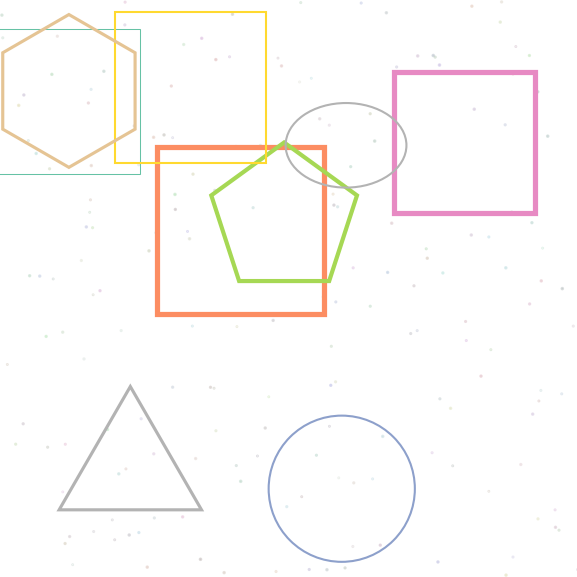[{"shape": "square", "thickness": 0.5, "radius": 0.63, "center": [0.116, 0.823]}, {"shape": "square", "thickness": 2.5, "radius": 0.72, "center": [0.416, 0.601]}, {"shape": "circle", "thickness": 1, "radius": 0.63, "center": [0.592, 0.153]}, {"shape": "square", "thickness": 2.5, "radius": 0.61, "center": [0.804, 0.753]}, {"shape": "pentagon", "thickness": 2, "radius": 0.66, "center": [0.492, 0.62]}, {"shape": "square", "thickness": 1, "radius": 0.65, "center": [0.33, 0.848]}, {"shape": "hexagon", "thickness": 1.5, "radius": 0.66, "center": [0.119, 0.842]}, {"shape": "oval", "thickness": 1, "radius": 0.52, "center": [0.599, 0.748]}, {"shape": "triangle", "thickness": 1.5, "radius": 0.71, "center": [0.226, 0.187]}]